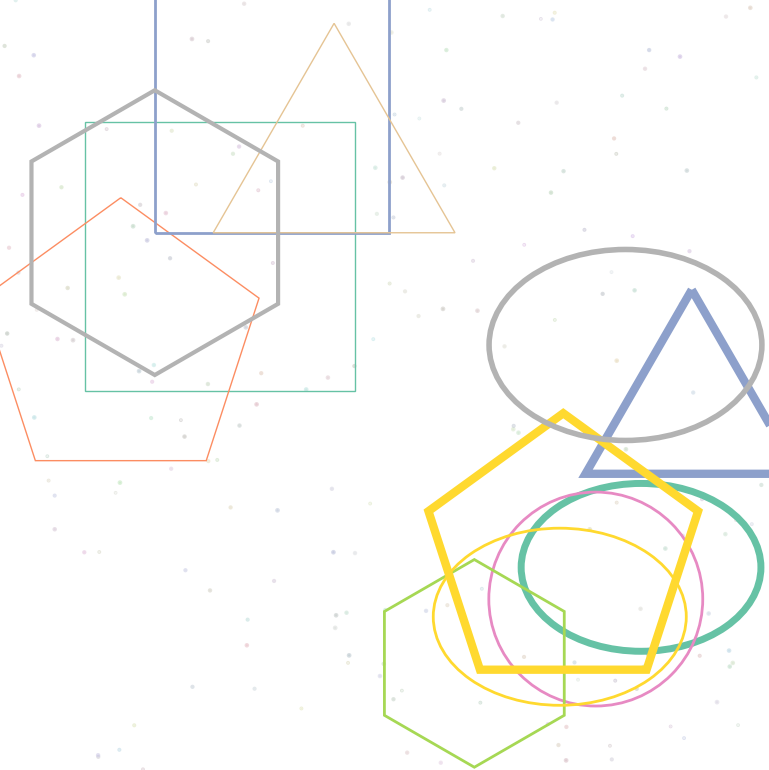[{"shape": "square", "thickness": 0.5, "radius": 0.88, "center": [0.286, 0.667]}, {"shape": "oval", "thickness": 2.5, "radius": 0.78, "center": [0.833, 0.263]}, {"shape": "pentagon", "thickness": 0.5, "radius": 0.94, "center": [0.157, 0.554]}, {"shape": "triangle", "thickness": 3, "radius": 0.8, "center": [0.898, 0.464]}, {"shape": "square", "thickness": 1, "radius": 0.76, "center": [0.354, 0.85]}, {"shape": "circle", "thickness": 1, "radius": 0.69, "center": [0.774, 0.222]}, {"shape": "hexagon", "thickness": 1, "radius": 0.67, "center": [0.616, 0.138]}, {"shape": "oval", "thickness": 1, "radius": 0.82, "center": [0.727, 0.199]}, {"shape": "pentagon", "thickness": 3, "radius": 0.92, "center": [0.732, 0.279]}, {"shape": "triangle", "thickness": 0.5, "radius": 0.91, "center": [0.434, 0.788]}, {"shape": "oval", "thickness": 2, "radius": 0.89, "center": [0.812, 0.552]}, {"shape": "hexagon", "thickness": 1.5, "radius": 0.92, "center": [0.201, 0.698]}]